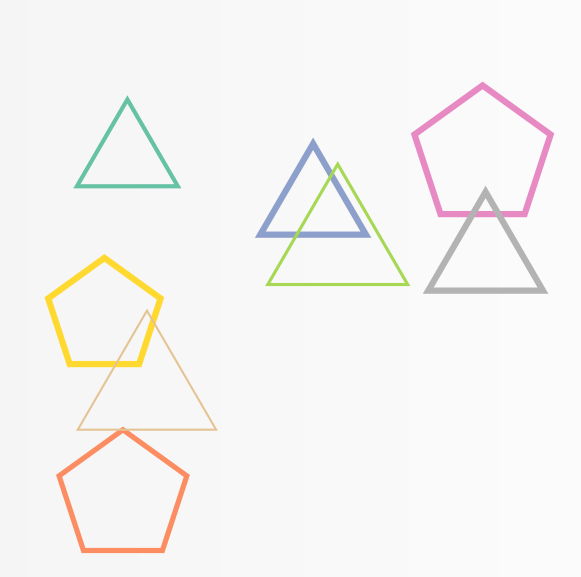[{"shape": "triangle", "thickness": 2, "radius": 0.5, "center": [0.219, 0.727]}, {"shape": "pentagon", "thickness": 2.5, "radius": 0.58, "center": [0.212, 0.139]}, {"shape": "triangle", "thickness": 3, "radius": 0.52, "center": [0.539, 0.645]}, {"shape": "pentagon", "thickness": 3, "radius": 0.62, "center": [0.83, 0.728]}, {"shape": "triangle", "thickness": 1.5, "radius": 0.69, "center": [0.581, 0.576]}, {"shape": "pentagon", "thickness": 3, "radius": 0.51, "center": [0.18, 0.451]}, {"shape": "triangle", "thickness": 1, "radius": 0.69, "center": [0.253, 0.324]}, {"shape": "triangle", "thickness": 3, "radius": 0.57, "center": [0.835, 0.553]}]